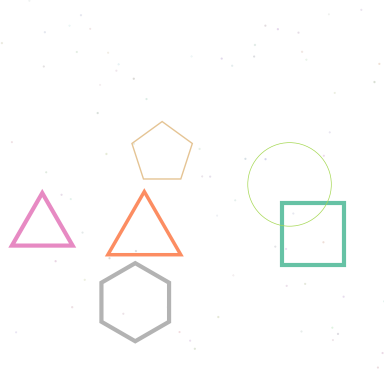[{"shape": "square", "thickness": 3, "radius": 0.4, "center": [0.813, 0.392]}, {"shape": "triangle", "thickness": 2.5, "radius": 0.55, "center": [0.375, 0.393]}, {"shape": "triangle", "thickness": 3, "radius": 0.46, "center": [0.11, 0.408]}, {"shape": "circle", "thickness": 0.5, "radius": 0.54, "center": [0.752, 0.521]}, {"shape": "pentagon", "thickness": 1, "radius": 0.41, "center": [0.421, 0.602]}, {"shape": "hexagon", "thickness": 3, "radius": 0.51, "center": [0.351, 0.215]}]